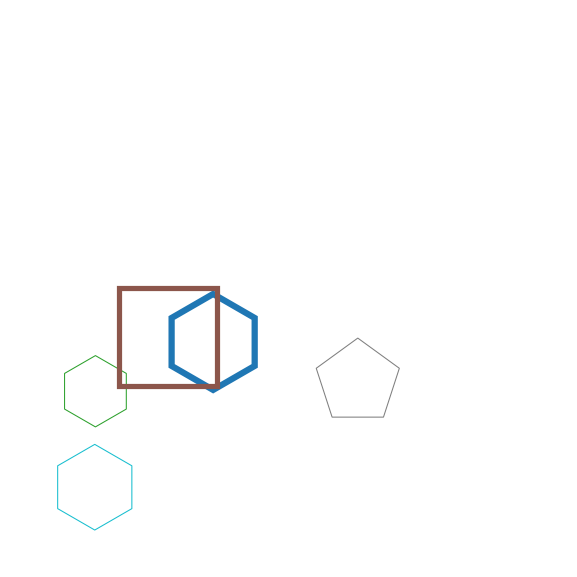[{"shape": "hexagon", "thickness": 3, "radius": 0.42, "center": [0.369, 0.407]}, {"shape": "hexagon", "thickness": 0.5, "radius": 0.31, "center": [0.165, 0.322]}, {"shape": "square", "thickness": 2.5, "radius": 0.43, "center": [0.29, 0.415]}, {"shape": "pentagon", "thickness": 0.5, "radius": 0.38, "center": [0.62, 0.338]}, {"shape": "hexagon", "thickness": 0.5, "radius": 0.37, "center": [0.164, 0.155]}]